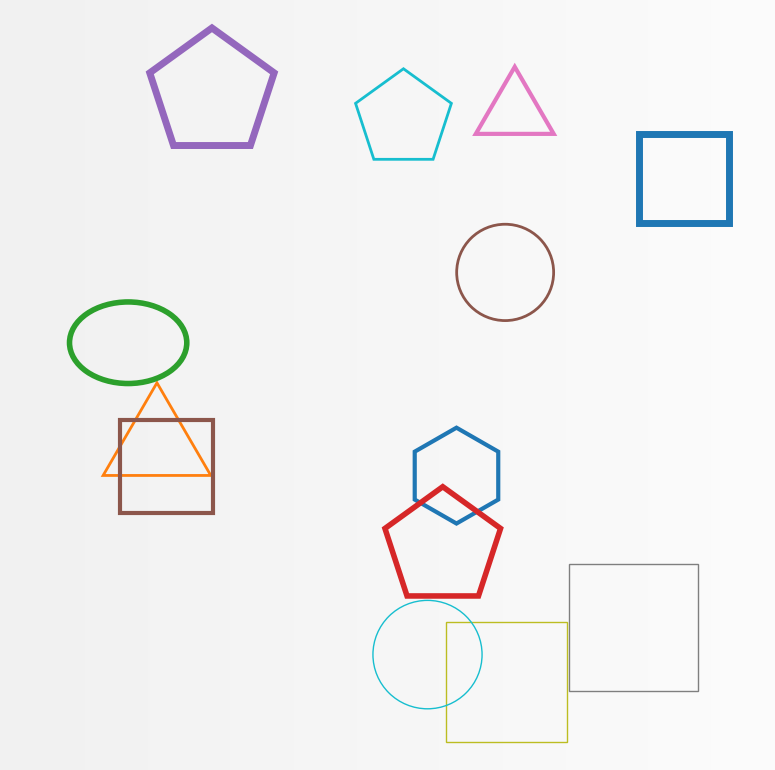[{"shape": "hexagon", "thickness": 1.5, "radius": 0.31, "center": [0.589, 0.382]}, {"shape": "square", "thickness": 2.5, "radius": 0.29, "center": [0.883, 0.768]}, {"shape": "triangle", "thickness": 1, "radius": 0.4, "center": [0.203, 0.423]}, {"shape": "oval", "thickness": 2, "radius": 0.38, "center": [0.165, 0.555]}, {"shape": "pentagon", "thickness": 2, "radius": 0.39, "center": [0.571, 0.289]}, {"shape": "pentagon", "thickness": 2.5, "radius": 0.42, "center": [0.274, 0.879]}, {"shape": "circle", "thickness": 1, "radius": 0.31, "center": [0.652, 0.646]}, {"shape": "square", "thickness": 1.5, "radius": 0.3, "center": [0.215, 0.394]}, {"shape": "triangle", "thickness": 1.5, "radius": 0.29, "center": [0.664, 0.855]}, {"shape": "square", "thickness": 0.5, "radius": 0.41, "center": [0.817, 0.185]}, {"shape": "square", "thickness": 0.5, "radius": 0.39, "center": [0.654, 0.114]}, {"shape": "pentagon", "thickness": 1, "radius": 0.33, "center": [0.521, 0.846]}, {"shape": "circle", "thickness": 0.5, "radius": 0.35, "center": [0.552, 0.15]}]